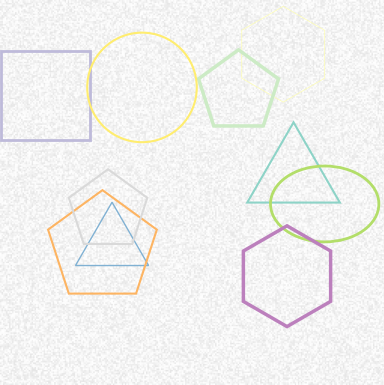[{"shape": "triangle", "thickness": 1.5, "radius": 0.69, "center": [0.762, 0.543]}, {"shape": "hexagon", "thickness": 0.5, "radius": 0.62, "center": [0.736, 0.859]}, {"shape": "square", "thickness": 2, "radius": 0.58, "center": [0.118, 0.753]}, {"shape": "triangle", "thickness": 1, "radius": 0.55, "center": [0.291, 0.365]}, {"shape": "pentagon", "thickness": 1.5, "radius": 0.74, "center": [0.266, 0.358]}, {"shape": "oval", "thickness": 2, "radius": 0.7, "center": [0.843, 0.47]}, {"shape": "pentagon", "thickness": 1.5, "radius": 0.54, "center": [0.281, 0.453]}, {"shape": "hexagon", "thickness": 2.5, "radius": 0.65, "center": [0.745, 0.283]}, {"shape": "pentagon", "thickness": 2.5, "radius": 0.55, "center": [0.62, 0.761]}, {"shape": "circle", "thickness": 1.5, "radius": 0.71, "center": [0.369, 0.773]}]